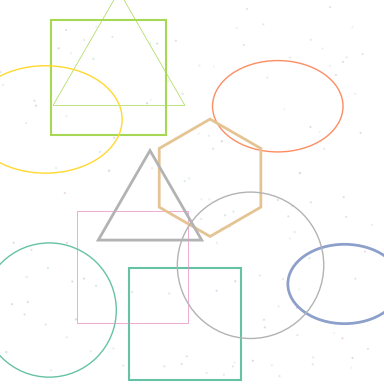[{"shape": "square", "thickness": 1.5, "radius": 0.73, "center": [0.481, 0.158]}, {"shape": "circle", "thickness": 1, "radius": 0.87, "center": [0.128, 0.195]}, {"shape": "oval", "thickness": 1, "radius": 0.85, "center": [0.722, 0.724]}, {"shape": "oval", "thickness": 2, "radius": 0.74, "center": [0.895, 0.262]}, {"shape": "square", "thickness": 0.5, "radius": 0.72, "center": [0.344, 0.307]}, {"shape": "triangle", "thickness": 0.5, "radius": 0.99, "center": [0.309, 0.825]}, {"shape": "square", "thickness": 1.5, "radius": 0.75, "center": [0.283, 0.799]}, {"shape": "oval", "thickness": 1, "radius": 1.0, "center": [0.118, 0.69]}, {"shape": "hexagon", "thickness": 2, "radius": 0.76, "center": [0.546, 0.538]}, {"shape": "circle", "thickness": 1, "radius": 0.95, "center": [0.651, 0.311]}, {"shape": "triangle", "thickness": 2, "radius": 0.78, "center": [0.39, 0.454]}]